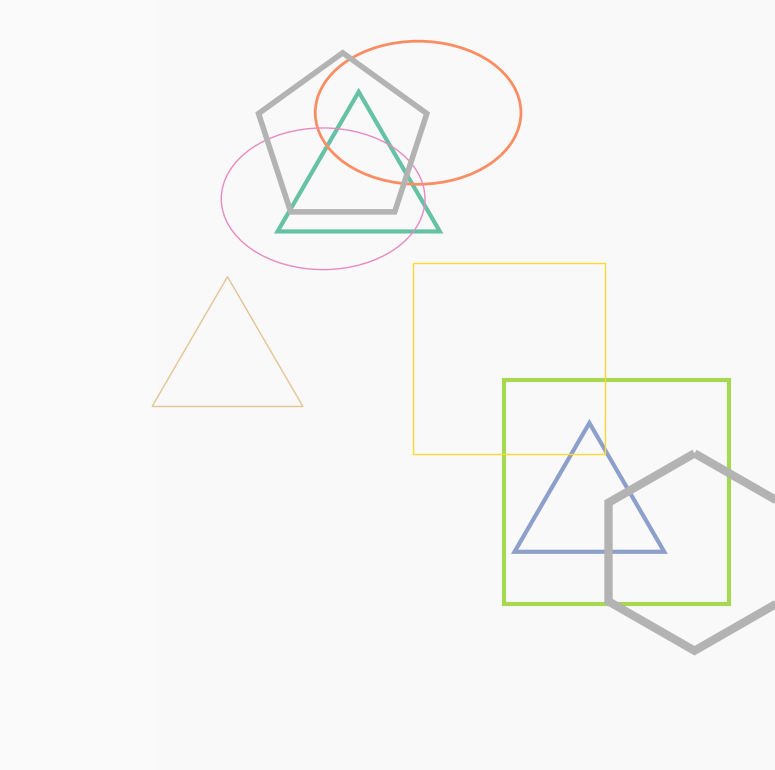[{"shape": "triangle", "thickness": 1.5, "radius": 0.6, "center": [0.463, 0.76]}, {"shape": "oval", "thickness": 1, "radius": 0.66, "center": [0.539, 0.854]}, {"shape": "triangle", "thickness": 1.5, "radius": 0.56, "center": [0.761, 0.339]}, {"shape": "oval", "thickness": 0.5, "radius": 0.66, "center": [0.417, 0.742]}, {"shape": "square", "thickness": 1.5, "radius": 0.73, "center": [0.796, 0.36]}, {"shape": "square", "thickness": 0.5, "radius": 0.62, "center": [0.656, 0.534]}, {"shape": "triangle", "thickness": 0.5, "radius": 0.56, "center": [0.294, 0.528]}, {"shape": "pentagon", "thickness": 2, "radius": 0.57, "center": [0.442, 0.817]}, {"shape": "hexagon", "thickness": 3, "radius": 0.64, "center": [0.896, 0.283]}]